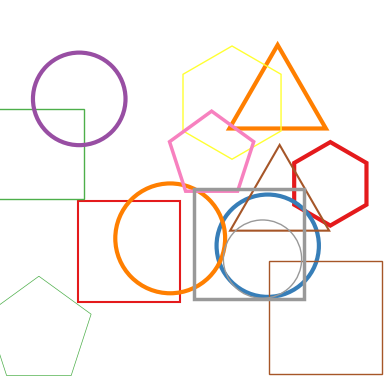[{"shape": "hexagon", "thickness": 3, "radius": 0.54, "center": [0.858, 0.523]}, {"shape": "square", "thickness": 1.5, "radius": 0.66, "center": [0.335, 0.348]}, {"shape": "circle", "thickness": 3, "radius": 0.66, "center": [0.695, 0.362]}, {"shape": "pentagon", "thickness": 0.5, "radius": 0.71, "center": [0.101, 0.14]}, {"shape": "square", "thickness": 1, "radius": 0.58, "center": [0.102, 0.601]}, {"shape": "circle", "thickness": 3, "radius": 0.6, "center": [0.206, 0.743]}, {"shape": "circle", "thickness": 3, "radius": 0.71, "center": [0.442, 0.381]}, {"shape": "triangle", "thickness": 3, "radius": 0.72, "center": [0.721, 0.739]}, {"shape": "hexagon", "thickness": 1, "radius": 0.74, "center": [0.603, 0.733]}, {"shape": "triangle", "thickness": 1.5, "radius": 0.74, "center": [0.726, 0.475]}, {"shape": "square", "thickness": 1, "radius": 0.73, "center": [0.846, 0.176]}, {"shape": "pentagon", "thickness": 2.5, "radius": 0.57, "center": [0.55, 0.596]}, {"shape": "circle", "thickness": 1, "radius": 0.51, "center": [0.682, 0.327]}, {"shape": "square", "thickness": 2.5, "radius": 0.71, "center": [0.647, 0.367]}]